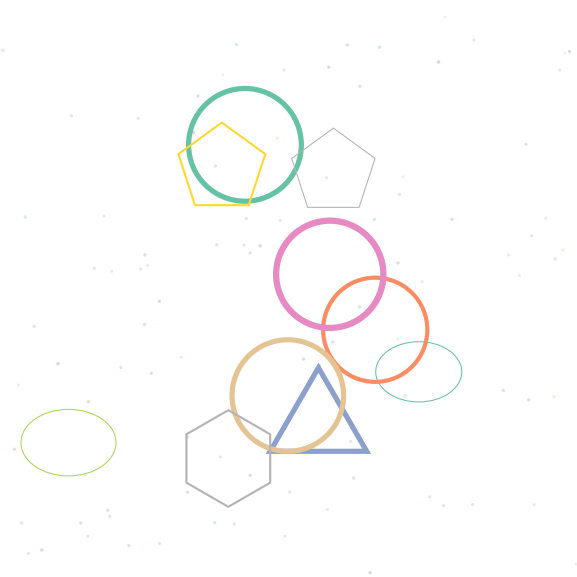[{"shape": "circle", "thickness": 2.5, "radius": 0.49, "center": [0.424, 0.748]}, {"shape": "oval", "thickness": 0.5, "radius": 0.37, "center": [0.725, 0.355]}, {"shape": "circle", "thickness": 2, "radius": 0.45, "center": [0.65, 0.428]}, {"shape": "triangle", "thickness": 2.5, "radius": 0.48, "center": [0.551, 0.266]}, {"shape": "circle", "thickness": 3, "radius": 0.46, "center": [0.571, 0.524]}, {"shape": "oval", "thickness": 0.5, "radius": 0.41, "center": [0.119, 0.233]}, {"shape": "pentagon", "thickness": 1, "radius": 0.4, "center": [0.384, 0.708]}, {"shape": "circle", "thickness": 2.5, "radius": 0.48, "center": [0.498, 0.314]}, {"shape": "hexagon", "thickness": 1, "radius": 0.42, "center": [0.395, 0.205]}, {"shape": "pentagon", "thickness": 0.5, "radius": 0.38, "center": [0.577, 0.701]}]